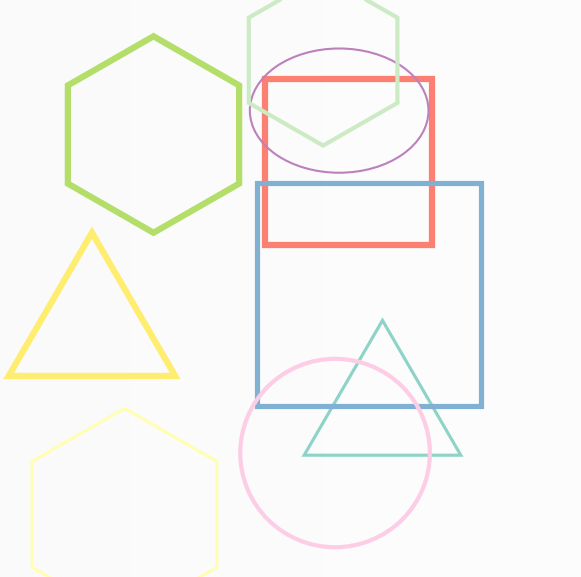[{"shape": "triangle", "thickness": 1.5, "radius": 0.78, "center": [0.658, 0.289]}, {"shape": "hexagon", "thickness": 1.5, "radius": 0.92, "center": [0.214, 0.109]}, {"shape": "square", "thickness": 3, "radius": 0.72, "center": [0.6, 0.718]}, {"shape": "square", "thickness": 2.5, "radius": 0.96, "center": [0.635, 0.489]}, {"shape": "hexagon", "thickness": 3, "radius": 0.85, "center": [0.264, 0.766]}, {"shape": "circle", "thickness": 2, "radius": 0.82, "center": [0.576, 0.215]}, {"shape": "oval", "thickness": 1, "radius": 0.77, "center": [0.584, 0.808]}, {"shape": "hexagon", "thickness": 2, "radius": 0.74, "center": [0.556, 0.895]}, {"shape": "triangle", "thickness": 3, "radius": 0.83, "center": [0.158, 0.431]}]